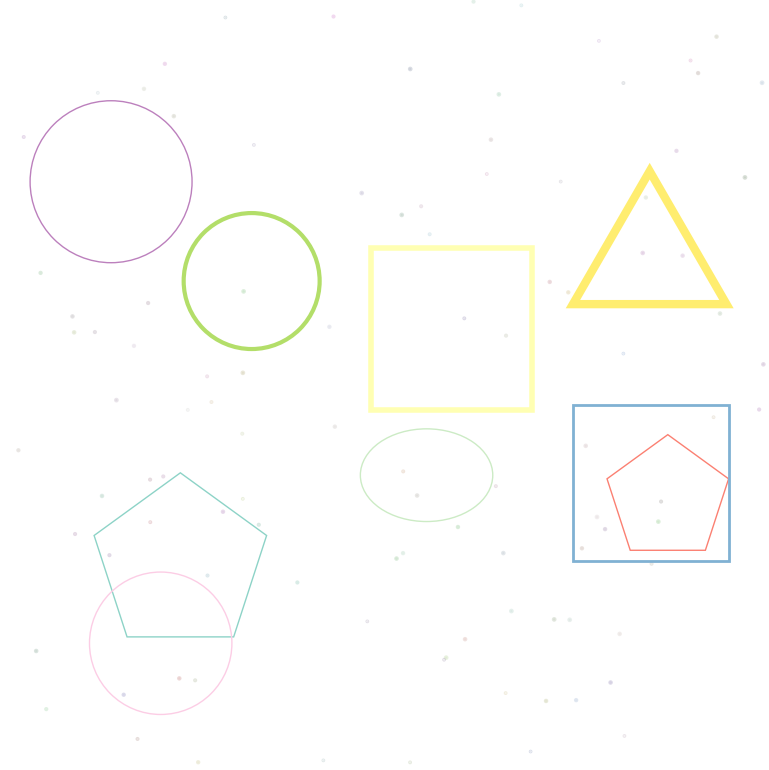[{"shape": "pentagon", "thickness": 0.5, "radius": 0.59, "center": [0.234, 0.268]}, {"shape": "square", "thickness": 2, "radius": 0.53, "center": [0.586, 0.573]}, {"shape": "pentagon", "thickness": 0.5, "radius": 0.42, "center": [0.867, 0.353]}, {"shape": "square", "thickness": 1, "radius": 0.51, "center": [0.846, 0.372]}, {"shape": "circle", "thickness": 1.5, "radius": 0.44, "center": [0.327, 0.635]}, {"shape": "circle", "thickness": 0.5, "radius": 0.46, "center": [0.209, 0.165]}, {"shape": "circle", "thickness": 0.5, "radius": 0.53, "center": [0.144, 0.764]}, {"shape": "oval", "thickness": 0.5, "radius": 0.43, "center": [0.554, 0.383]}, {"shape": "triangle", "thickness": 3, "radius": 0.58, "center": [0.844, 0.663]}]